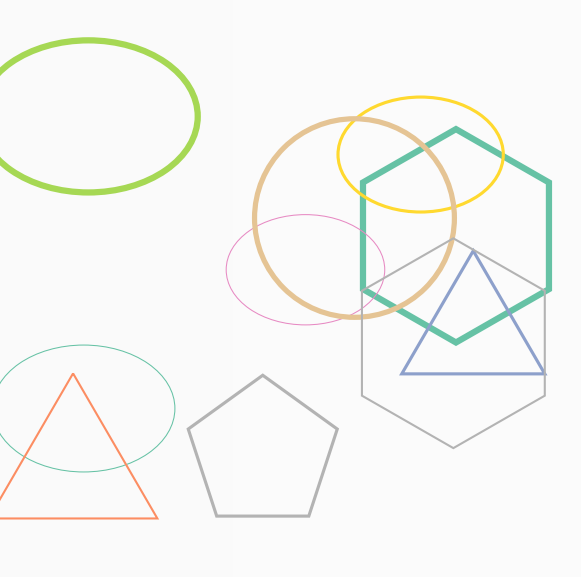[{"shape": "hexagon", "thickness": 3, "radius": 0.92, "center": [0.784, 0.591]}, {"shape": "oval", "thickness": 0.5, "radius": 0.78, "center": [0.144, 0.292]}, {"shape": "triangle", "thickness": 1, "radius": 0.84, "center": [0.126, 0.185]}, {"shape": "triangle", "thickness": 1.5, "radius": 0.71, "center": [0.814, 0.423]}, {"shape": "oval", "thickness": 0.5, "radius": 0.68, "center": [0.526, 0.532]}, {"shape": "oval", "thickness": 3, "radius": 0.94, "center": [0.152, 0.798]}, {"shape": "oval", "thickness": 1.5, "radius": 0.71, "center": [0.724, 0.732]}, {"shape": "circle", "thickness": 2.5, "radius": 0.86, "center": [0.61, 0.622]}, {"shape": "hexagon", "thickness": 1, "radius": 0.91, "center": [0.78, 0.405]}, {"shape": "pentagon", "thickness": 1.5, "radius": 0.67, "center": [0.452, 0.215]}]